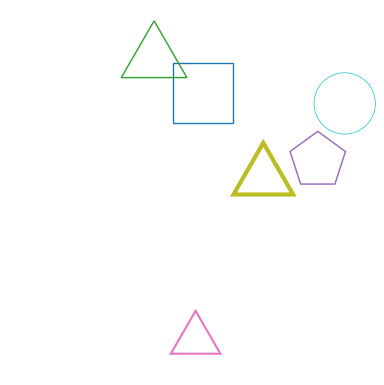[{"shape": "square", "thickness": 1, "radius": 0.39, "center": [0.528, 0.758]}, {"shape": "triangle", "thickness": 1, "radius": 0.49, "center": [0.4, 0.848]}, {"shape": "pentagon", "thickness": 1, "radius": 0.38, "center": [0.825, 0.583]}, {"shape": "triangle", "thickness": 1.5, "radius": 0.37, "center": [0.508, 0.118]}, {"shape": "triangle", "thickness": 3, "radius": 0.45, "center": [0.684, 0.54]}, {"shape": "circle", "thickness": 0.5, "radius": 0.4, "center": [0.895, 0.731]}]